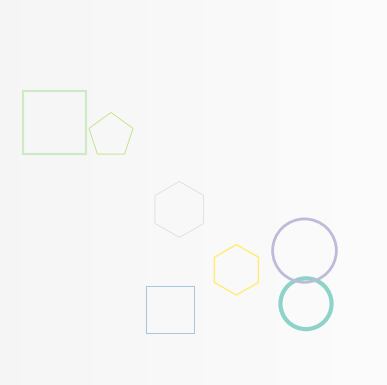[{"shape": "circle", "thickness": 3, "radius": 0.33, "center": [0.79, 0.211]}, {"shape": "circle", "thickness": 2, "radius": 0.41, "center": [0.786, 0.349]}, {"shape": "square", "thickness": 0.5, "radius": 0.31, "center": [0.439, 0.195]}, {"shape": "pentagon", "thickness": 0.5, "radius": 0.3, "center": [0.286, 0.648]}, {"shape": "hexagon", "thickness": 0.5, "radius": 0.36, "center": [0.463, 0.456]}, {"shape": "square", "thickness": 1.5, "radius": 0.41, "center": [0.141, 0.682]}, {"shape": "hexagon", "thickness": 1, "radius": 0.33, "center": [0.61, 0.299]}]